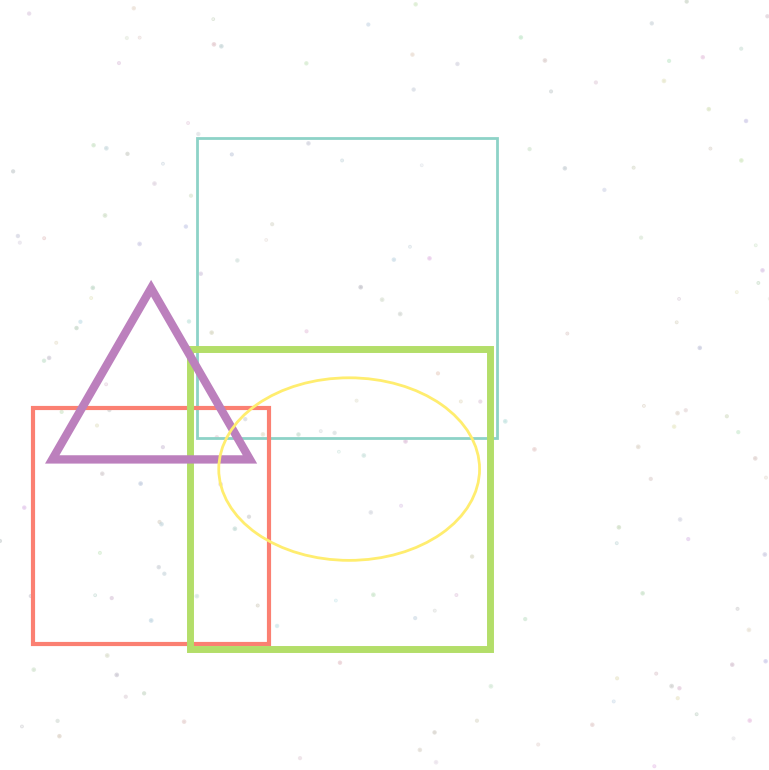[{"shape": "square", "thickness": 1, "radius": 0.98, "center": [0.451, 0.626]}, {"shape": "square", "thickness": 1.5, "radius": 0.76, "center": [0.196, 0.317]}, {"shape": "square", "thickness": 2.5, "radius": 0.97, "center": [0.441, 0.352]}, {"shape": "triangle", "thickness": 3, "radius": 0.74, "center": [0.196, 0.477]}, {"shape": "oval", "thickness": 1, "radius": 0.85, "center": [0.453, 0.391]}]